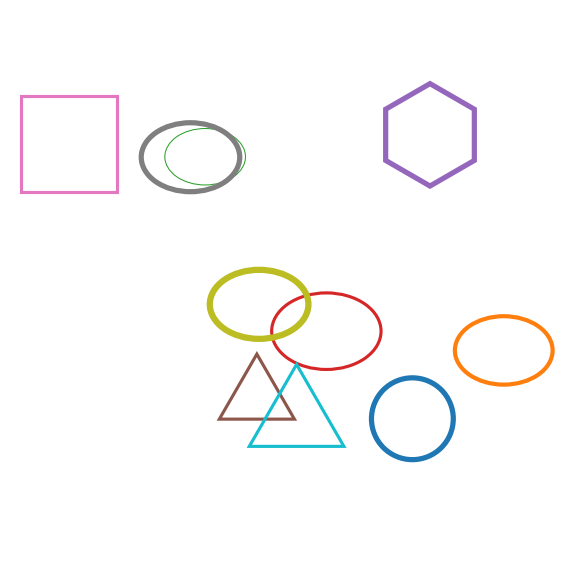[{"shape": "circle", "thickness": 2.5, "radius": 0.35, "center": [0.714, 0.274]}, {"shape": "oval", "thickness": 2, "radius": 0.42, "center": [0.872, 0.392]}, {"shape": "oval", "thickness": 0.5, "radius": 0.35, "center": [0.355, 0.728]}, {"shape": "oval", "thickness": 1.5, "radius": 0.47, "center": [0.565, 0.426]}, {"shape": "hexagon", "thickness": 2.5, "radius": 0.44, "center": [0.745, 0.766]}, {"shape": "triangle", "thickness": 1.5, "radius": 0.38, "center": [0.445, 0.311]}, {"shape": "square", "thickness": 1.5, "radius": 0.41, "center": [0.12, 0.75]}, {"shape": "oval", "thickness": 2.5, "radius": 0.43, "center": [0.33, 0.727]}, {"shape": "oval", "thickness": 3, "radius": 0.43, "center": [0.449, 0.472]}, {"shape": "triangle", "thickness": 1.5, "radius": 0.47, "center": [0.514, 0.273]}]